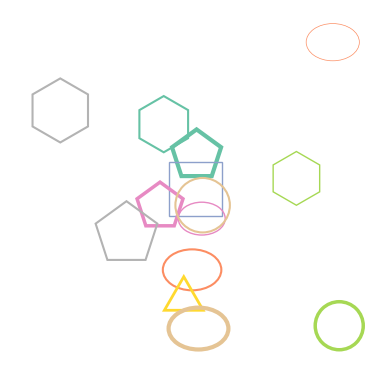[{"shape": "hexagon", "thickness": 1.5, "radius": 0.37, "center": [0.425, 0.677]}, {"shape": "pentagon", "thickness": 3, "radius": 0.34, "center": [0.511, 0.597]}, {"shape": "oval", "thickness": 0.5, "radius": 0.35, "center": [0.864, 0.89]}, {"shape": "oval", "thickness": 1.5, "radius": 0.38, "center": [0.499, 0.299]}, {"shape": "square", "thickness": 1, "radius": 0.35, "center": [0.509, 0.509]}, {"shape": "oval", "thickness": 1, "radius": 0.3, "center": [0.524, 0.432]}, {"shape": "pentagon", "thickness": 2.5, "radius": 0.31, "center": [0.416, 0.464]}, {"shape": "circle", "thickness": 2.5, "radius": 0.31, "center": [0.881, 0.154]}, {"shape": "hexagon", "thickness": 1, "radius": 0.35, "center": [0.77, 0.537]}, {"shape": "triangle", "thickness": 2, "radius": 0.29, "center": [0.477, 0.223]}, {"shape": "oval", "thickness": 3, "radius": 0.39, "center": [0.516, 0.147]}, {"shape": "circle", "thickness": 1.5, "radius": 0.35, "center": [0.526, 0.467]}, {"shape": "hexagon", "thickness": 1.5, "radius": 0.42, "center": [0.157, 0.713]}, {"shape": "pentagon", "thickness": 1.5, "radius": 0.42, "center": [0.329, 0.393]}]